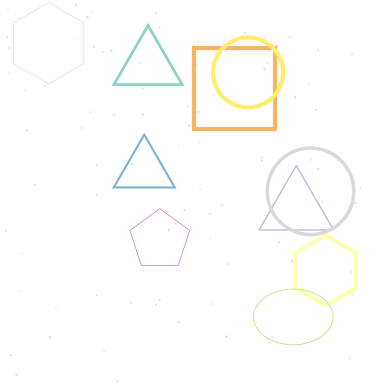[{"shape": "triangle", "thickness": 2, "radius": 0.51, "center": [0.385, 0.832]}, {"shape": "hexagon", "thickness": 3, "radius": 0.45, "center": [0.846, 0.297]}, {"shape": "triangle", "thickness": 1, "radius": 0.56, "center": [0.77, 0.458]}, {"shape": "triangle", "thickness": 1.5, "radius": 0.46, "center": [0.375, 0.559]}, {"shape": "square", "thickness": 3, "radius": 0.53, "center": [0.61, 0.771]}, {"shape": "oval", "thickness": 0.5, "radius": 0.52, "center": [0.762, 0.177]}, {"shape": "circle", "thickness": 2.5, "radius": 0.56, "center": [0.807, 0.503]}, {"shape": "pentagon", "thickness": 0.5, "radius": 0.41, "center": [0.415, 0.376]}, {"shape": "hexagon", "thickness": 0.5, "radius": 0.53, "center": [0.126, 0.888]}, {"shape": "circle", "thickness": 3, "radius": 0.45, "center": [0.644, 0.812]}]